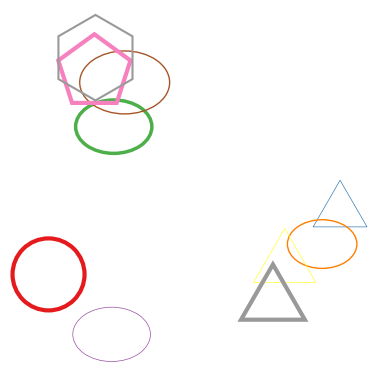[{"shape": "circle", "thickness": 3, "radius": 0.47, "center": [0.126, 0.287]}, {"shape": "triangle", "thickness": 0.5, "radius": 0.4, "center": [0.883, 0.451]}, {"shape": "oval", "thickness": 2.5, "radius": 0.5, "center": [0.295, 0.671]}, {"shape": "oval", "thickness": 0.5, "radius": 0.5, "center": [0.29, 0.132]}, {"shape": "oval", "thickness": 1, "radius": 0.45, "center": [0.837, 0.366]}, {"shape": "triangle", "thickness": 0.5, "radius": 0.47, "center": [0.74, 0.313]}, {"shape": "oval", "thickness": 1, "radius": 0.58, "center": [0.324, 0.786]}, {"shape": "pentagon", "thickness": 3, "radius": 0.49, "center": [0.245, 0.812]}, {"shape": "triangle", "thickness": 3, "radius": 0.48, "center": [0.709, 0.217]}, {"shape": "hexagon", "thickness": 1.5, "radius": 0.56, "center": [0.248, 0.85]}]